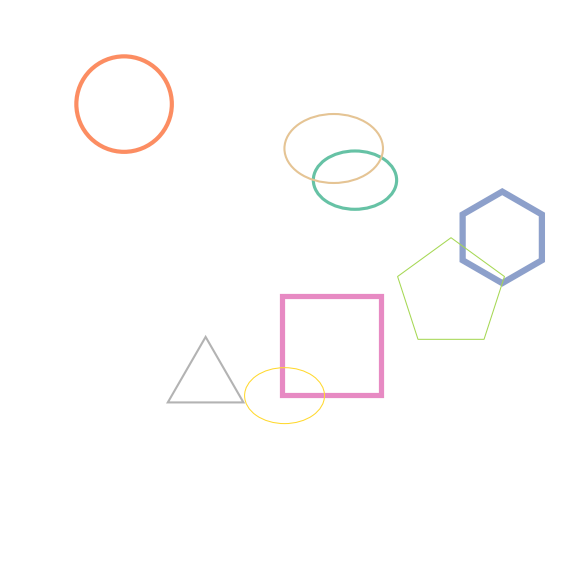[{"shape": "oval", "thickness": 1.5, "radius": 0.36, "center": [0.615, 0.687]}, {"shape": "circle", "thickness": 2, "radius": 0.41, "center": [0.215, 0.819]}, {"shape": "hexagon", "thickness": 3, "radius": 0.4, "center": [0.87, 0.588]}, {"shape": "square", "thickness": 2.5, "radius": 0.43, "center": [0.574, 0.4]}, {"shape": "pentagon", "thickness": 0.5, "radius": 0.49, "center": [0.781, 0.49]}, {"shape": "oval", "thickness": 0.5, "radius": 0.35, "center": [0.493, 0.314]}, {"shape": "oval", "thickness": 1, "radius": 0.43, "center": [0.578, 0.742]}, {"shape": "triangle", "thickness": 1, "radius": 0.38, "center": [0.356, 0.34]}]